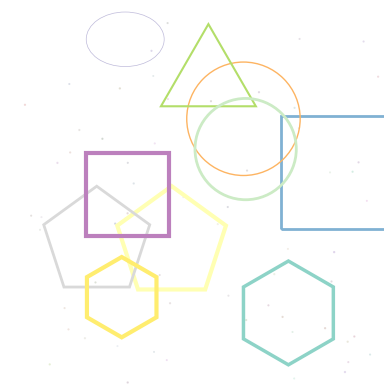[{"shape": "hexagon", "thickness": 2.5, "radius": 0.67, "center": [0.749, 0.187]}, {"shape": "pentagon", "thickness": 3, "radius": 0.74, "center": [0.446, 0.368]}, {"shape": "oval", "thickness": 0.5, "radius": 0.51, "center": [0.325, 0.898]}, {"shape": "square", "thickness": 2, "radius": 0.73, "center": [0.878, 0.553]}, {"shape": "circle", "thickness": 1, "radius": 0.74, "center": [0.632, 0.691]}, {"shape": "triangle", "thickness": 1.5, "radius": 0.71, "center": [0.541, 0.795]}, {"shape": "pentagon", "thickness": 2, "radius": 0.72, "center": [0.251, 0.372]}, {"shape": "square", "thickness": 3, "radius": 0.54, "center": [0.33, 0.495]}, {"shape": "circle", "thickness": 2, "radius": 0.66, "center": [0.638, 0.613]}, {"shape": "hexagon", "thickness": 3, "radius": 0.52, "center": [0.316, 0.228]}]